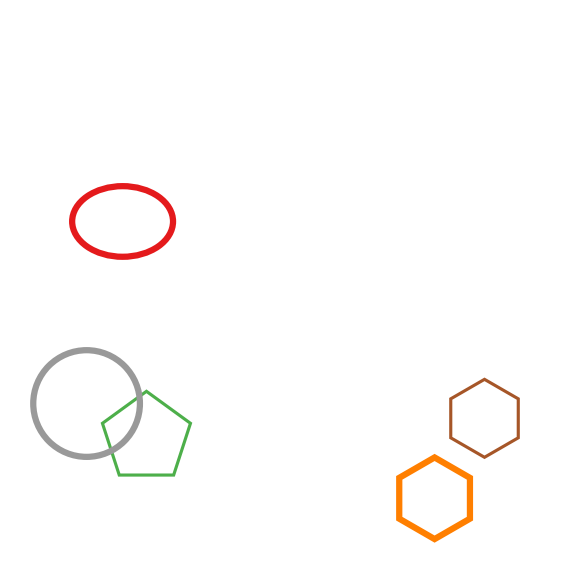[{"shape": "oval", "thickness": 3, "radius": 0.44, "center": [0.212, 0.616]}, {"shape": "pentagon", "thickness": 1.5, "radius": 0.4, "center": [0.254, 0.241]}, {"shape": "hexagon", "thickness": 3, "radius": 0.35, "center": [0.753, 0.136]}, {"shape": "hexagon", "thickness": 1.5, "radius": 0.34, "center": [0.839, 0.275]}, {"shape": "circle", "thickness": 3, "radius": 0.46, "center": [0.15, 0.3]}]